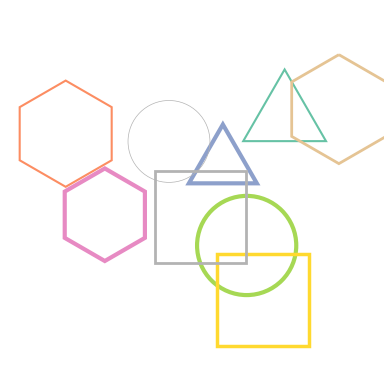[{"shape": "triangle", "thickness": 1.5, "radius": 0.62, "center": [0.739, 0.695]}, {"shape": "hexagon", "thickness": 1.5, "radius": 0.69, "center": [0.171, 0.653]}, {"shape": "triangle", "thickness": 3, "radius": 0.51, "center": [0.579, 0.575]}, {"shape": "hexagon", "thickness": 3, "radius": 0.6, "center": [0.272, 0.442]}, {"shape": "circle", "thickness": 3, "radius": 0.64, "center": [0.641, 0.362]}, {"shape": "square", "thickness": 2.5, "radius": 0.59, "center": [0.683, 0.221]}, {"shape": "hexagon", "thickness": 2, "radius": 0.71, "center": [0.88, 0.716]}, {"shape": "square", "thickness": 2, "radius": 0.59, "center": [0.521, 0.436]}, {"shape": "circle", "thickness": 0.5, "radius": 0.53, "center": [0.439, 0.633]}]